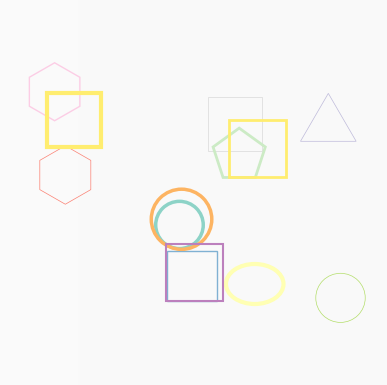[{"shape": "circle", "thickness": 2.5, "radius": 0.31, "center": [0.463, 0.416]}, {"shape": "oval", "thickness": 3, "radius": 0.37, "center": [0.657, 0.262]}, {"shape": "triangle", "thickness": 0.5, "radius": 0.41, "center": [0.847, 0.674]}, {"shape": "hexagon", "thickness": 0.5, "radius": 0.38, "center": [0.169, 0.545]}, {"shape": "square", "thickness": 1, "radius": 0.32, "center": [0.495, 0.284]}, {"shape": "circle", "thickness": 2.5, "radius": 0.39, "center": [0.468, 0.43]}, {"shape": "circle", "thickness": 0.5, "radius": 0.32, "center": [0.879, 0.226]}, {"shape": "hexagon", "thickness": 1, "radius": 0.38, "center": [0.141, 0.762]}, {"shape": "square", "thickness": 0.5, "radius": 0.35, "center": [0.606, 0.677]}, {"shape": "square", "thickness": 1.5, "radius": 0.37, "center": [0.502, 0.292]}, {"shape": "pentagon", "thickness": 2, "radius": 0.35, "center": [0.617, 0.596]}, {"shape": "square", "thickness": 2, "radius": 0.37, "center": [0.664, 0.615]}, {"shape": "square", "thickness": 3, "radius": 0.35, "center": [0.191, 0.688]}]